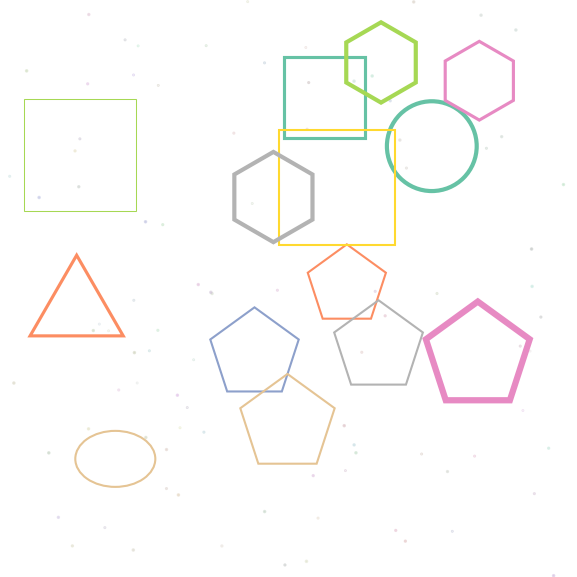[{"shape": "circle", "thickness": 2, "radius": 0.39, "center": [0.748, 0.746]}, {"shape": "square", "thickness": 1.5, "radius": 0.35, "center": [0.562, 0.831]}, {"shape": "pentagon", "thickness": 1, "radius": 0.36, "center": [0.601, 0.505]}, {"shape": "triangle", "thickness": 1.5, "radius": 0.47, "center": [0.133, 0.464]}, {"shape": "pentagon", "thickness": 1, "radius": 0.4, "center": [0.441, 0.386]}, {"shape": "hexagon", "thickness": 1.5, "radius": 0.34, "center": [0.83, 0.859]}, {"shape": "pentagon", "thickness": 3, "radius": 0.47, "center": [0.827, 0.382]}, {"shape": "square", "thickness": 0.5, "radius": 0.48, "center": [0.138, 0.731]}, {"shape": "hexagon", "thickness": 2, "radius": 0.35, "center": [0.66, 0.891]}, {"shape": "square", "thickness": 1, "radius": 0.5, "center": [0.583, 0.674]}, {"shape": "oval", "thickness": 1, "radius": 0.35, "center": [0.2, 0.205]}, {"shape": "pentagon", "thickness": 1, "radius": 0.43, "center": [0.498, 0.266]}, {"shape": "hexagon", "thickness": 2, "radius": 0.39, "center": [0.473, 0.658]}, {"shape": "pentagon", "thickness": 1, "radius": 0.4, "center": [0.655, 0.398]}]